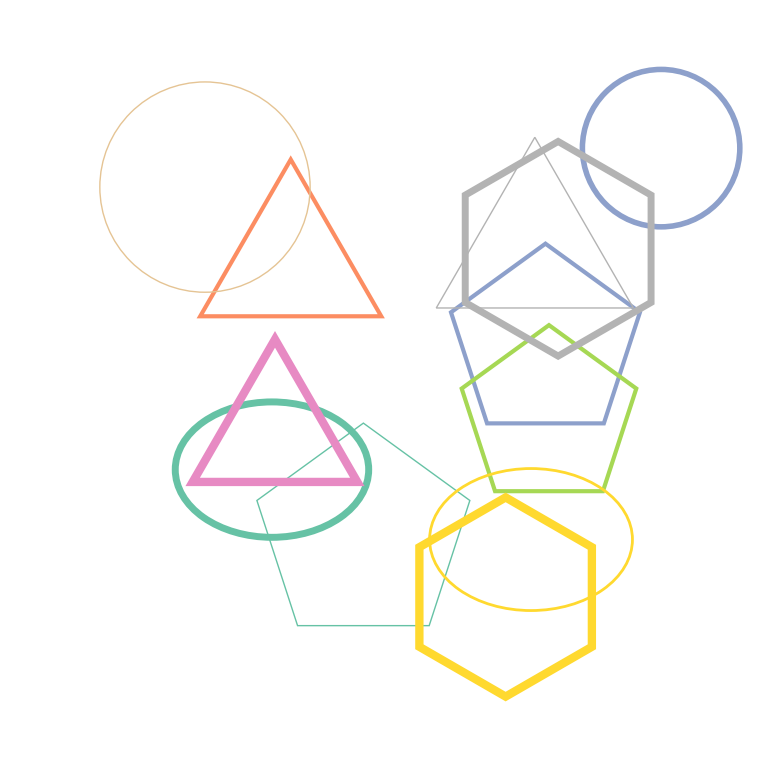[{"shape": "pentagon", "thickness": 0.5, "radius": 0.73, "center": [0.472, 0.305]}, {"shape": "oval", "thickness": 2.5, "radius": 0.63, "center": [0.353, 0.39]}, {"shape": "triangle", "thickness": 1.5, "radius": 0.68, "center": [0.378, 0.657]}, {"shape": "circle", "thickness": 2, "radius": 0.51, "center": [0.859, 0.808]}, {"shape": "pentagon", "thickness": 1.5, "radius": 0.65, "center": [0.708, 0.555]}, {"shape": "triangle", "thickness": 3, "radius": 0.62, "center": [0.357, 0.436]}, {"shape": "pentagon", "thickness": 1.5, "radius": 0.6, "center": [0.713, 0.459]}, {"shape": "hexagon", "thickness": 3, "radius": 0.65, "center": [0.657, 0.225]}, {"shape": "oval", "thickness": 1, "radius": 0.66, "center": [0.69, 0.299]}, {"shape": "circle", "thickness": 0.5, "radius": 0.68, "center": [0.266, 0.757]}, {"shape": "triangle", "thickness": 0.5, "radius": 0.74, "center": [0.695, 0.674]}, {"shape": "hexagon", "thickness": 2.5, "radius": 0.7, "center": [0.725, 0.677]}]